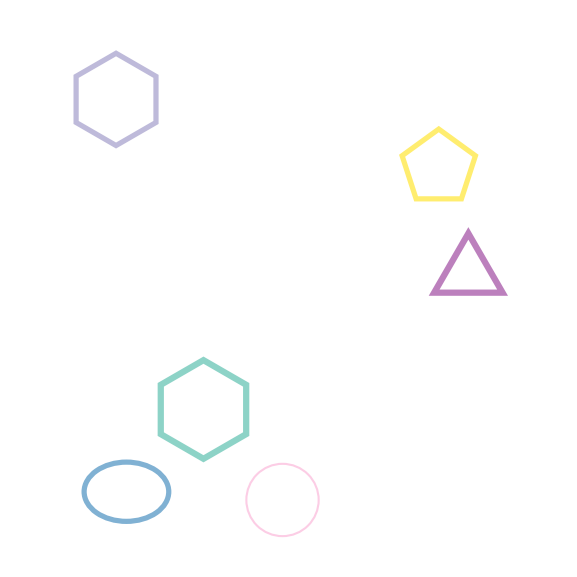[{"shape": "hexagon", "thickness": 3, "radius": 0.43, "center": [0.352, 0.29]}, {"shape": "hexagon", "thickness": 2.5, "radius": 0.4, "center": [0.201, 0.827]}, {"shape": "oval", "thickness": 2.5, "radius": 0.37, "center": [0.219, 0.148]}, {"shape": "circle", "thickness": 1, "radius": 0.31, "center": [0.489, 0.133]}, {"shape": "triangle", "thickness": 3, "radius": 0.34, "center": [0.811, 0.527]}, {"shape": "pentagon", "thickness": 2.5, "radius": 0.33, "center": [0.76, 0.709]}]